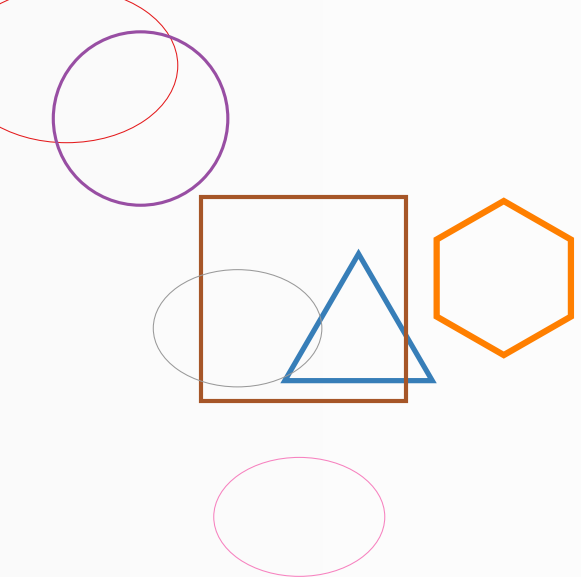[{"shape": "oval", "thickness": 0.5, "radius": 0.96, "center": [0.115, 0.886]}, {"shape": "triangle", "thickness": 2.5, "radius": 0.73, "center": [0.617, 0.413]}, {"shape": "circle", "thickness": 1.5, "radius": 0.75, "center": [0.242, 0.794]}, {"shape": "hexagon", "thickness": 3, "radius": 0.67, "center": [0.867, 0.518]}, {"shape": "square", "thickness": 2, "radius": 0.88, "center": [0.522, 0.481]}, {"shape": "oval", "thickness": 0.5, "radius": 0.74, "center": [0.515, 0.104]}, {"shape": "oval", "thickness": 0.5, "radius": 0.73, "center": [0.409, 0.431]}]